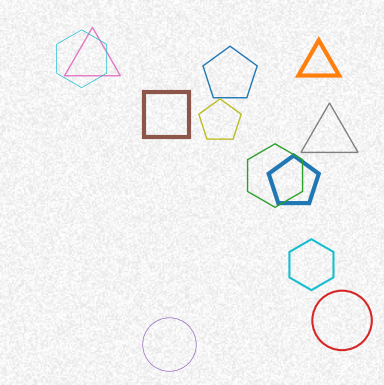[{"shape": "pentagon", "thickness": 1, "radius": 0.37, "center": [0.598, 0.806]}, {"shape": "pentagon", "thickness": 3, "radius": 0.34, "center": [0.763, 0.528]}, {"shape": "triangle", "thickness": 3, "radius": 0.31, "center": [0.828, 0.834]}, {"shape": "hexagon", "thickness": 1, "radius": 0.41, "center": [0.714, 0.544]}, {"shape": "circle", "thickness": 1.5, "radius": 0.39, "center": [0.889, 0.168]}, {"shape": "circle", "thickness": 0.5, "radius": 0.35, "center": [0.44, 0.105]}, {"shape": "square", "thickness": 3, "radius": 0.29, "center": [0.433, 0.702]}, {"shape": "triangle", "thickness": 1, "radius": 0.42, "center": [0.24, 0.845]}, {"shape": "triangle", "thickness": 1, "radius": 0.43, "center": [0.856, 0.647]}, {"shape": "pentagon", "thickness": 1, "radius": 0.29, "center": [0.571, 0.685]}, {"shape": "hexagon", "thickness": 0.5, "radius": 0.38, "center": [0.212, 0.847]}, {"shape": "hexagon", "thickness": 1.5, "radius": 0.33, "center": [0.809, 0.313]}]